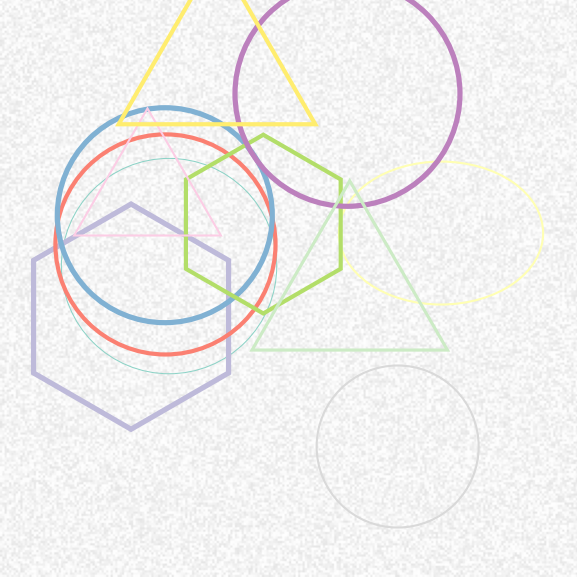[{"shape": "circle", "thickness": 0.5, "radius": 0.93, "center": [0.293, 0.538]}, {"shape": "oval", "thickness": 1, "radius": 0.88, "center": [0.764, 0.596]}, {"shape": "hexagon", "thickness": 2.5, "radius": 0.97, "center": [0.227, 0.451]}, {"shape": "circle", "thickness": 2, "radius": 0.95, "center": [0.287, 0.576]}, {"shape": "circle", "thickness": 2.5, "radius": 0.93, "center": [0.285, 0.626]}, {"shape": "hexagon", "thickness": 2, "radius": 0.77, "center": [0.456, 0.611]}, {"shape": "triangle", "thickness": 1, "radius": 0.73, "center": [0.255, 0.665]}, {"shape": "circle", "thickness": 1, "radius": 0.7, "center": [0.689, 0.226]}, {"shape": "circle", "thickness": 2.5, "radius": 0.97, "center": [0.602, 0.837]}, {"shape": "triangle", "thickness": 1.5, "radius": 0.98, "center": [0.606, 0.491]}, {"shape": "triangle", "thickness": 2, "radius": 0.98, "center": [0.376, 0.882]}]